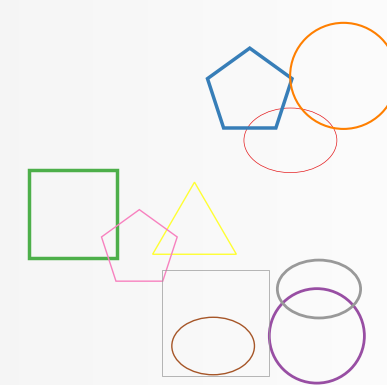[{"shape": "oval", "thickness": 0.5, "radius": 0.6, "center": [0.749, 0.635]}, {"shape": "pentagon", "thickness": 2.5, "radius": 0.57, "center": [0.644, 0.76]}, {"shape": "square", "thickness": 2.5, "radius": 0.57, "center": [0.189, 0.444]}, {"shape": "circle", "thickness": 2, "radius": 0.61, "center": [0.818, 0.128]}, {"shape": "circle", "thickness": 1.5, "radius": 0.69, "center": [0.887, 0.803]}, {"shape": "triangle", "thickness": 1, "radius": 0.62, "center": [0.502, 0.402]}, {"shape": "oval", "thickness": 1, "radius": 0.53, "center": [0.55, 0.101]}, {"shape": "pentagon", "thickness": 1, "radius": 0.51, "center": [0.36, 0.353]}, {"shape": "square", "thickness": 0.5, "radius": 0.69, "center": [0.556, 0.161]}, {"shape": "oval", "thickness": 2, "radius": 0.54, "center": [0.823, 0.249]}]